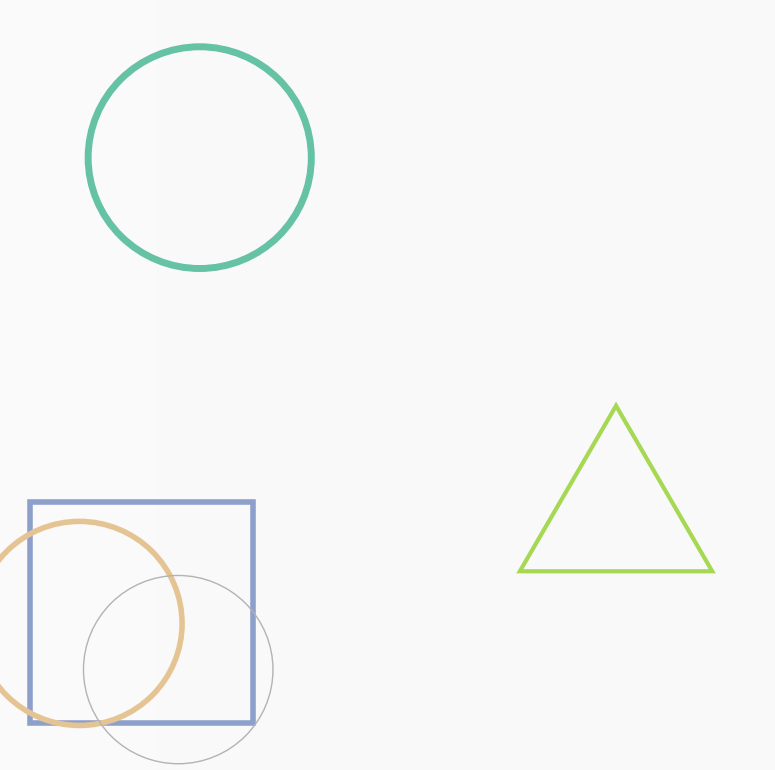[{"shape": "circle", "thickness": 2.5, "radius": 0.72, "center": [0.258, 0.795]}, {"shape": "square", "thickness": 2, "radius": 0.72, "center": [0.183, 0.205]}, {"shape": "triangle", "thickness": 1.5, "radius": 0.72, "center": [0.795, 0.33]}, {"shape": "circle", "thickness": 2, "radius": 0.66, "center": [0.102, 0.19]}, {"shape": "circle", "thickness": 0.5, "radius": 0.61, "center": [0.23, 0.13]}]